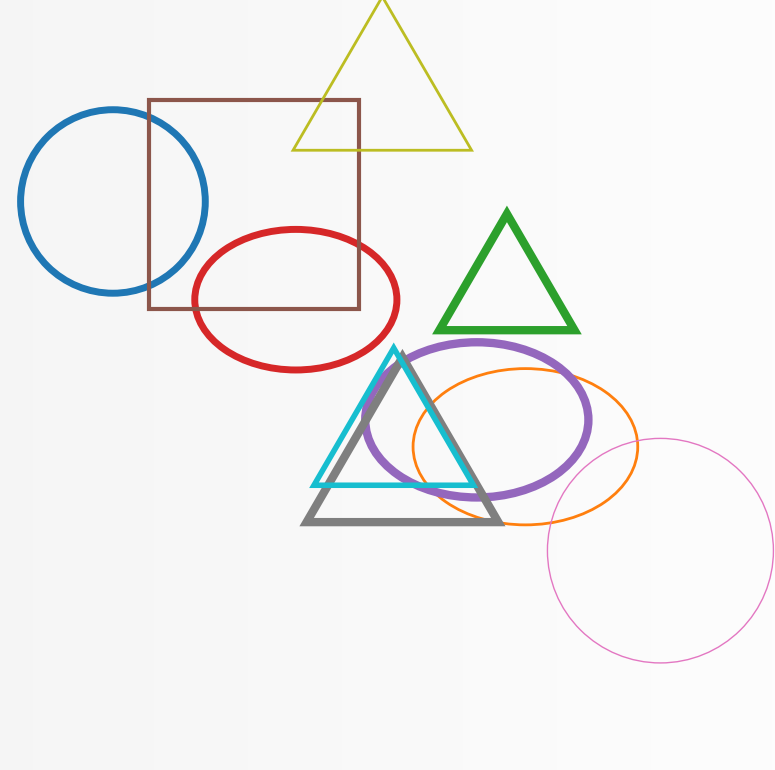[{"shape": "circle", "thickness": 2.5, "radius": 0.6, "center": [0.146, 0.738]}, {"shape": "oval", "thickness": 1, "radius": 0.72, "center": [0.678, 0.42]}, {"shape": "triangle", "thickness": 3, "radius": 0.5, "center": [0.654, 0.622]}, {"shape": "oval", "thickness": 2.5, "radius": 0.65, "center": [0.382, 0.611]}, {"shape": "oval", "thickness": 3, "radius": 0.72, "center": [0.615, 0.455]}, {"shape": "square", "thickness": 1.5, "radius": 0.68, "center": [0.328, 0.734]}, {"shape": "circle", "thickness": 0.5, "radius": 0.73, "center": [0.852, 0.285]}, {"shape": "triangle", "thickness": 3, "radius": 0.71, "center": [0.519, 0.393]}, {"shape": "triangle", "thickness": 1, "radius": 0.66, "center": [0.493, 0.871]}, {"shape": "triangle", "thickness": 2, "radius": 0.59, "center": [0.508, 0.429]}]